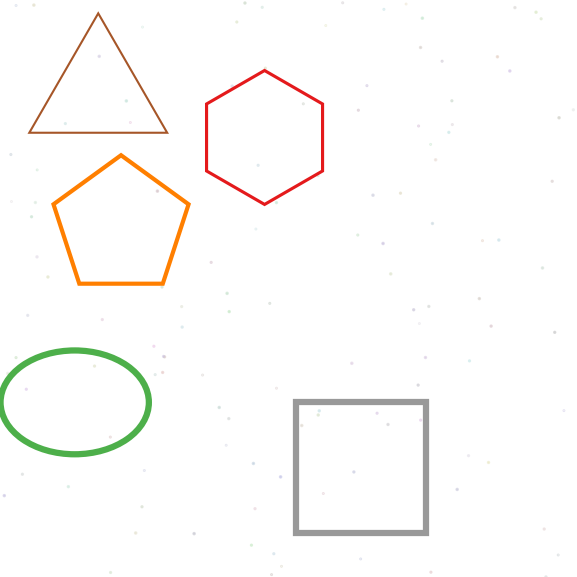[{"shape": "hexagon", "thickness": 1.5, "radius": 0.58, "center": [0.458, 0.761]}, {"shape": "oval", "thickness": 3, "radius": 0.64, "center": [0.129, 0.302]}, {"shape": "pentagon", "thickness": 2, "radius": 0.61, "center": [0.21, 0.607]}, {"shape": "triangle", "thickness": 1, "radius": 0.69, "center": [0.17, 0.838]}, {"shape": "square", "thickness": 3, "radius": 0.57, "center": [0.625, 0.189]}]